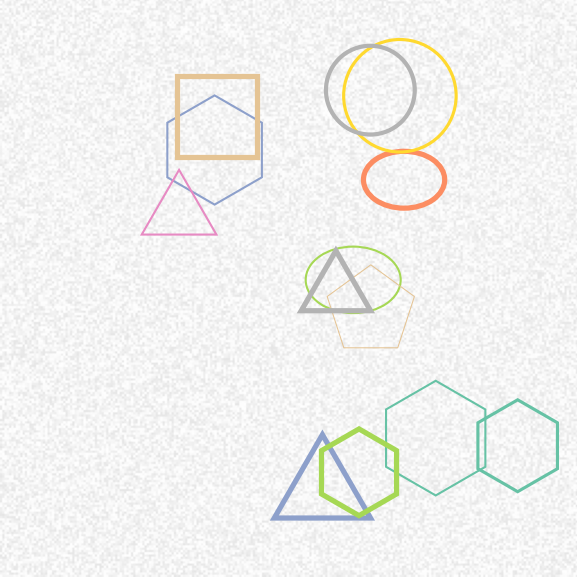[{"shape": "hexagon", "thickness": 1, "radius": 0.5, "center": [0.754, 0.24]}, {"shape": "hexagon", "thickness": 1.5, "radius": 0.4, "center": [0.896, 0.227]}, {"shape": "oval", "thickness": 2.5, "radius": 0.35, "center": [0.7, 0.688]}, {"shape": "triangle", "thickness": 2.5, "radius": 0.48, "center": [0.558, 0.15]}, {"shape": "hexagon", "thickness": 1, "radius": 0.47, "center": [0.372, 0.739]}, {"shape": "triangle", "thickness": 1, "radius": 0.37, "center": [0.31, 0.63]}, {"shape": "oval", "thickness": 1, "radius": 0.41, "center": [0.612, 0.515]}, {"shape": "hexagon", "thickness": 2.5, "radius": 0.38, "center": [0.622, 0.181]}, {"shape": "circle", "thickness": 1.5, "radius": 0.49, "center": [0.692, 0.833]}, {"shape": "pentagon", "thickness": 0.5, "radius": 0.4, "center": [0.642, 0.461]}, {"shape": "square", "thickness": 2.5, "radius": 0.35, "center": [0.375, 0.798]}, {"shape": "circle", "thickness": 2, "radius": 0.38, "center": [0.641, 0.843]}, {"shape": "triangle", "thickness": 2.5, "radius": 0.35, "center": [0.582, 0.496]}]